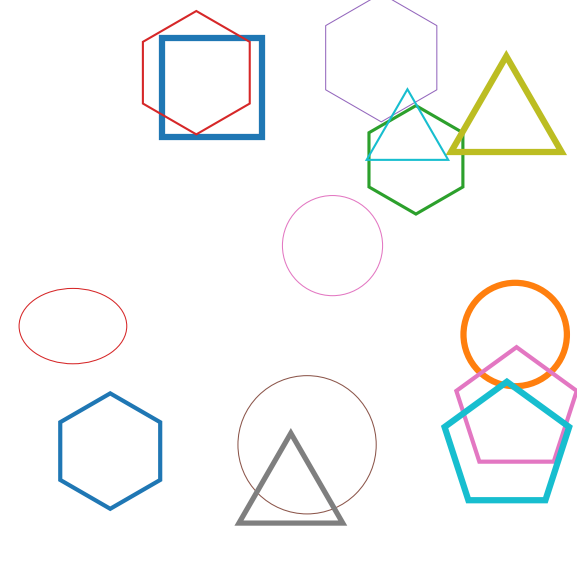[{"shape": "square", "thickness": 3, "radius": 0.43, "center": [0.367, 0.847]}, {"shape": "hexagon", "thickness": 2, "radius": 0.5, "center": [0.191, 0.218]}, {"shape": "circle", "thickness": 3, "radius": 0.45, "center": [0.892, 0.42]}, {"shape": "hexagon", "thickness": 1.5, "radius": 0.47, "center": [0.72, 0.722]}, {"shape": "hexagon", "thickness": 1, "radius": 0.53, "center": [0.34, 0.873]}, {"shape": "oval", "thickness": 0.5, "radius": 0.47, "center": [0.126, 0.434]}, {"shape": "hexagon", "thickness": 0.5, "radius": 0.56, "center": [0.66, 0.899]}, {"shape": "circle", "thickness": 0.5, "radius": 0.6, "center": [0.532, 0.229]}, {"shape": "pentagon", "thickness": 2, "radius": 0.55, "center": [0.894, 0.288]}, {"shape": "circle", "thickness": 0.5, "radius": 0.43, "center": [0.576, 0.574]}, {"shape": "triangle", "thickness": 2.5, "radius": 0.52, "center": [0.504, 0.145]}, {"shape": "triangle", "thickness": 3, "radius": 0.55, "center": [0.877, 0.791]}, {"shape": "triangle", "thickness": 1, "radius": 0.41, "center": [0.706, 0.763]}, {"shape": "pentagon", "thickness": 3, "radius": 0.57, "center": [0.878, 0.225]}]